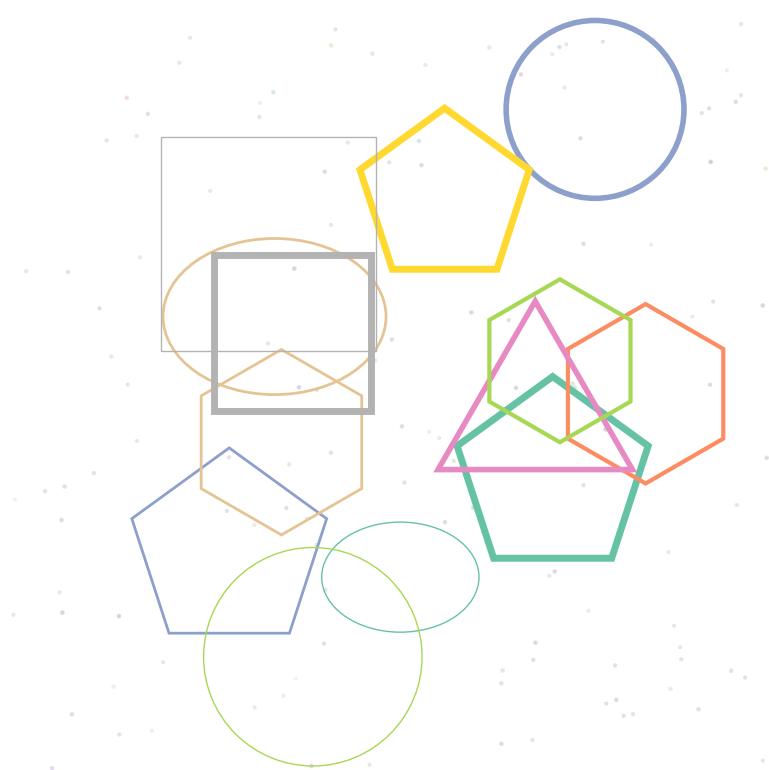[{"shape": "pentagon", "thickness": 2.5, "radius": 0.65, "center": [0.718, 0.381]}, {"shape": "oval", "thickness": 0.5, "radius": 0.51, "center": [0.52, 0.25]}, {"shape": "hexagon", "thickness": 1.5, "radius": 0.58, "center": [0.838, 0.489]}, {"shape": "circle", "thickness": 2, "radius": 0.58, "center": [0.773, 0.858]}, {"shape": "pentagon", "thickness": 1, "radius": 0.67, "center": [0.298, 0.285]}, {"shape": "triangle", "thickness": 2, "radius": 0.73, "center": [0.695, 0.463]}, {"shape": "hexagon", "thickness": 1.5, "radius": 0.53, "center": [0.727, 0.531]}, {"shape": "circle", "thickness": 0.5, "radius": 0.71, "center": [0.406, 0.147]}, {"shape": "pentagon", "thickness": 2.5, "radius": 0.58, "center": [0.577, 0.744]}, {"shape": "oval", "thickness": 1, "radius": 0.72, "center": [0.357, 0.589]}, {"shape": "hexagon", "thickness": 1, "radius": 0.6, "center": [0.366, 0.426]}, {"shape": "square", "thickness": 2.5, "radius": 0.51, "center": [0.38, 0.567]}, {"shape": "square", "thickness": 0.5, "radius": 0.7, "center": [0.349, 0.683]}]